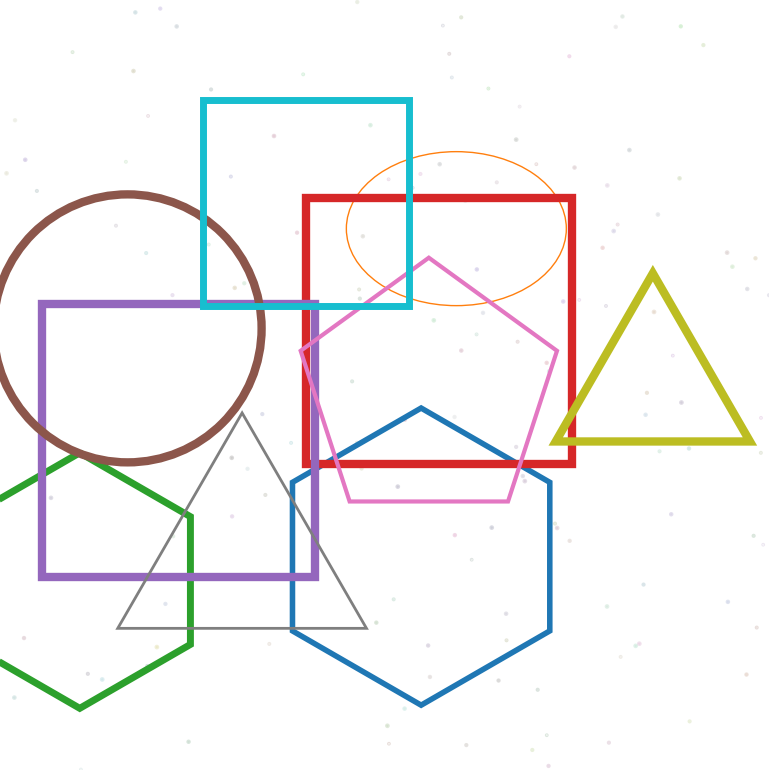[{"shape": "hexagon", "thickness": 2, "radius": 0.96, "center": [0.547, 0.277]}, {"shape": "oval", "thickness": 0.5, "radius": 0.71, "center": [0.593, 0.703]}, {"shape": "hexagon", "thickness": 2.5, "radius": 0.83, "center": [0.104, 0.246]}, {"shape": "square", "thickness": 3, "radius": 0.86, "center": [0.571, 0.57]}, {"shape": "square", "thickness": 3, "radius": 0.89, "center": [0.232, 0.428]}, {"shape": "circle", "thickness": 3, "radius": 0.87, "center": [0.166, 0.574]}, {"shape": "pentagon", "thickness": 1.5, "radius": 0.87, "center": [0.557, 0.49]}, {"shape": "triangle", "thickness": 1, "radius": 0.93, "center": [0.314, 0.277]}, {"shape": "triangle", "thickness": 3, "radius": 0.73, "center": [0.848, 0.499]}, {"shape": "square", "thickness": 2.5, "radius": 0.67, "center": [0.398, 0.736]}]